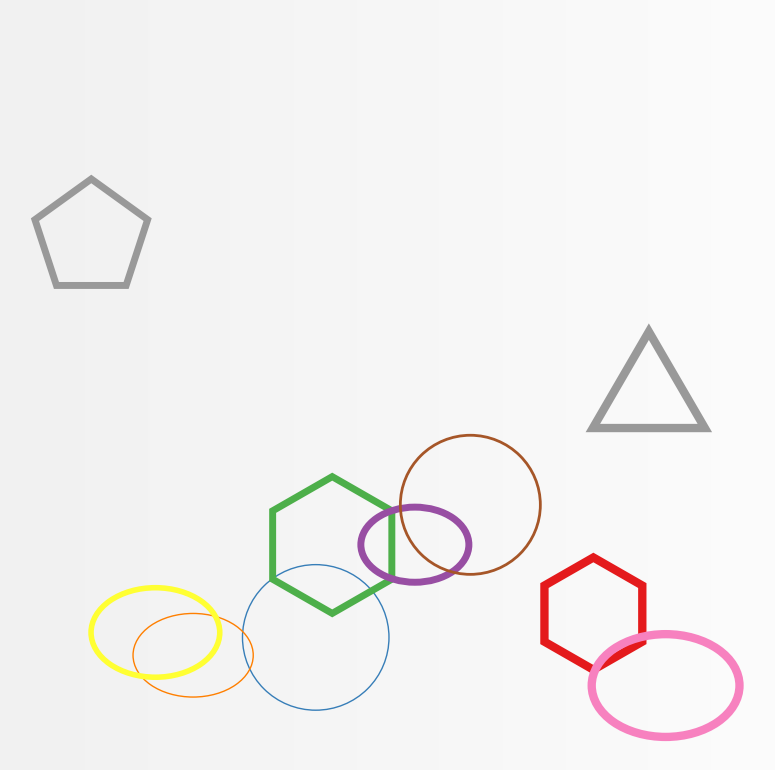[{"shape": "hexagon", "thickness": 3, "radius": 0.36, "center": [0.766, 0.203]}, {"shape": "circle", "thickness": 0.5, "radius": 0.47, "center": [0.407, 0.172]}, {"shape": "hexagon", "thickness": 2.5, "radius": 0.44, "center": [0.429, 0.292]}, {"shape": "oval", "thickness": 2.5, "radius": 0.35, "center": [0.535, 0.293]}, {"shape": "oval", "thickness": 0.5, "radius": 0.39, "center": [0.249, 0.149]}, {"shape": "oval", "thickness": 2, "radius": 0.42, "center": [0.201, 0.179]}, {"shape": "circle", "thickness": 1, "radius": 0.45, "center": [0.607, 0.344]}, {"shape": "oval", "thickness": 3, "radius": 0.48, "center": [0.859, 0.11]}, {"shape": "triangle", "thickness": 3, "radius": 0.42, "center": [0.837, 0.486]}, {"shape": "pentagon", "thickness": 2.5, "radius": 0.38, "center": [0.118, 0.691]}]